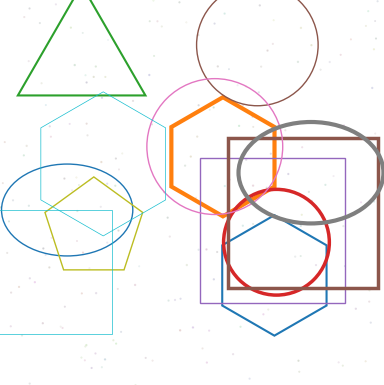[{"shape": "oval", "thickness": 1, "radius": 0.85, "center": [0.174, 0.455]}, {"shape": "hexagon", "thickness": 1.5, "radius": 0.78, "center": [0.713, 0.285]}, {"shape": "hexagon", "thickness": 3, "radius": 0.77, "center": [0.579, 0.593]}, {"shape": "triangle", "thickness": 1.5, "radius": 0.96, "center": [0.212, 0.848]}, {"shape": "circle", "thickness": 2.5, "radius": 0.69, "center": [0.718, 0.371]}, {"shape": "square", "thickness": 1, "radius": 0.94, "center": [0.708, 0.402]}, {"shape": "circle", "thickness": 1, "radius": 0.79, "center": [0.668, 0.883]}, {"shape": "square", "thickness": 2.5, "radius": 0.97, "center": [0.787, 0.446]}, {"shape": "circle", "thickness": 1, "radius": 0.88, "center": [0.558, 0.619]}, {"shape": "oval", "thickness": 3, "radius": 0.94, "center": [0.808, 0.551]}, {"shape": "pentagon", "thickness": 1, "radius": 0.67, "center": [0.244, 0.407]}, {"shape": "square", "thickness": 0.5, "radius": 0.81, "center": [0.13, 0.293]}, {"shape": "hexagon", "thickness": 0.5, "radius": 0.94, "center": [0.268, 0.574]}]